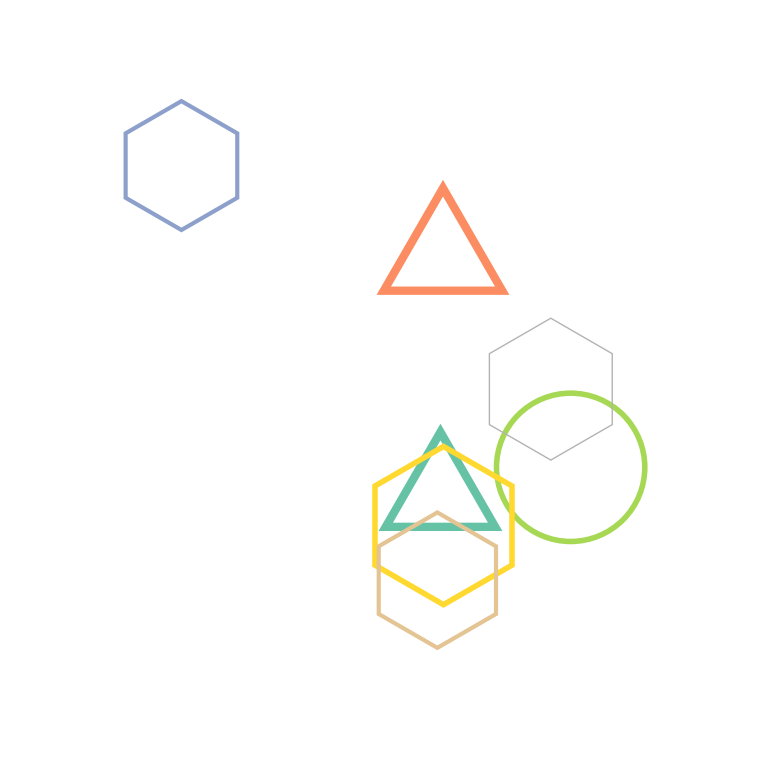[{"shape": "triangle", "thickness": 3, "radius": 0.41, "center": [0.572, 0.357]}, {"shape": "triangle", "thickness": 3, "radius": 0.44, "center": [0.575, 0.667]}, {"shape": "hexagon", "thickness": 1.5, "radius": 0.42, "center": [0.236, 0.785]}, {"shape": "circle", "thickness": 2, "radius": 0.48, "center": [0.741, 0.393]}, {"shape": "hexagon", "thickness": 2, "radius": 0.51, "center": [0.576, 0.317]}, {"shape": "hexagon", "thickness": 1.5, "radius": 0.44, "center": [0.568, 0.247]}, {"shape": "hexagon", "thickness": 0.5, "radius": 0.46, "center": [0.715, 0.495]}]